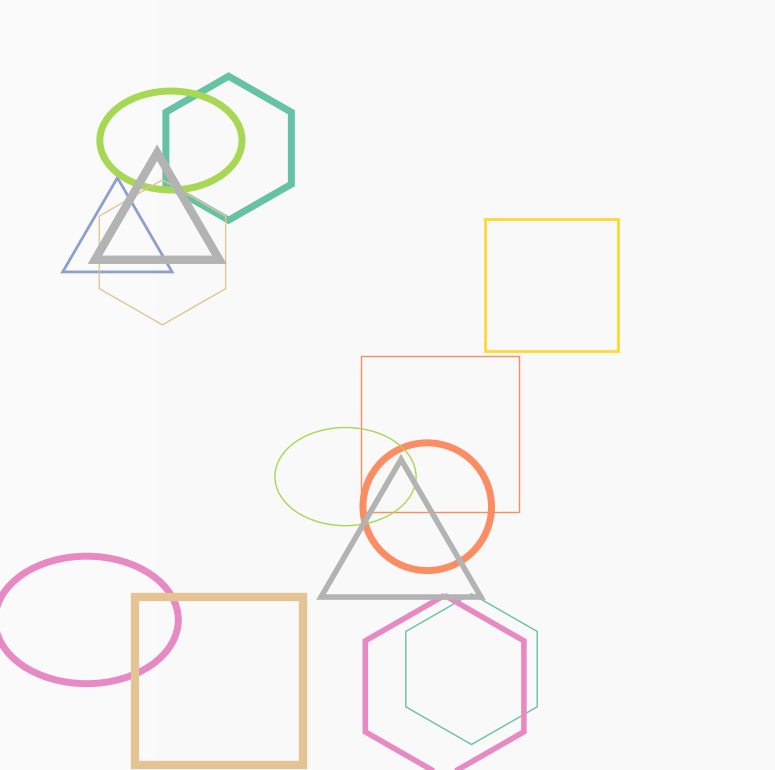[{"shape": "hexagon", "thickness": 2.5, "radius": 0.47, "center": [0.295, 0.808]}, {"shape": "hexagon", "thickness": 0.5, "radius": 0.49, "center": [0.608, 0.131]}, {"shape": "circle", "thickness": 2.5, "radius": 0.41, "center": [0.551, 0.342]}, {"shape": "square", "thickness": 0.5, "radius": 0.51, "center": [0.568, 0.436]}, {"shape": "triangle", "thickness": 1, "radius": 0.41, "center": [0.151, 0.688]}, {"shape": "hexagon", "thickness": 2, "radius": 0.59, "center": [0.574, 0.109]}, {"shape": "oval", "thickness": 2.5, "radius": 0.59, "center": [0.112, 0.195]}, {"shape": "oval", "thickness": 0.5, "radius": 0.46, "center": [0.446, 0.381]}, {"shape": "oval", "thickness": 2.5, "radius": 0.46, "center": [0.221, 0.818]}, {"shape": "square", "thickness": 1, "radius": 0.43, "center": [0.712, 0.63]}, {"shape": "hexagon", "thickness": 0.5, "radius": 0.47, "center": [0.21, 0.672]}, {"shape": "square", "thickness": 3, "radius": 0.54, "center": [0.282, 0.116]}, {"shape": "triangle", "thickness": 3, "radius": 0.46, "center": [0.203, 0.709]}, {"shape": "triangle", "thickness": 2, "radius": 0.6, "center": [0.517, 0.284]}]